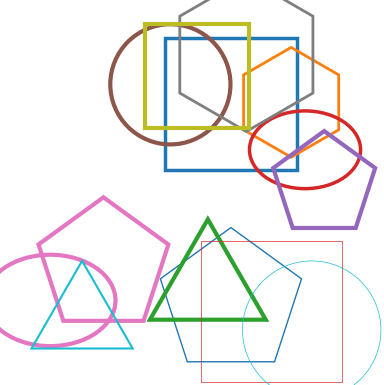[{"shape": "pentagon", "thickness": 1, "radius": 0.96, "center": [0.6, 0.216]}, {"shape": "square", "thickness": 2.5, "radius": 0.86, "center": [0.601, 0.731]}, {"shape": "hexagon", "thickness": 2, "radius": 0.71, "center": [0.756, 0.734]}, {"shape": "triangle", "thickness": 3, "radius": 0.87, "center": [0.54, 0.256]}, {"shape": "oval", "thickness": 2.5, "radius": 0.72, "center": [0.792, 0.611]}, {"shape": "square", "thickness": 0.5, "radius": 0.92, "center": [0.705, 0.191]}, {"shape": "pentagon", "thickness": 3, "radius": 0.7, "center": [0.842, 0.52]}, {"shape": "circle", "thickness": 3, "radius": 0.78, "center": [0.443, 0.781]}, {"shape": "pentagon", "thickness": 3, "radius": 0.89, "center": [0.269, 0.31]}, {"shape": "oval", "thickness": 3, "radius": 0.85, "center": [0.13, 0.22]}, {"shape": "hexagon", "thickness": 2, "radius": 1.0, "center": [0.64, 0.858]}, {"shape": "square", "thickness": 3, "radius": 0.68, "center": [0.513, 0.802]}, {"shape": "triangle", "thickness": 1.5, "radius": 0.76, "center": [0.213, 0.171]}, {"shape": "circle", "thickness": 0.5, "radius": 0.9, "center": [0.81, 0.142]}]